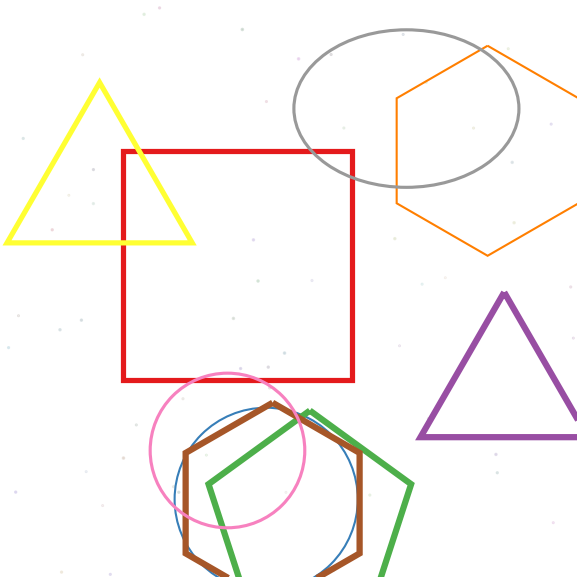[{"shape": "square", "thickness": 2.5, "radius": 0.99, "center": [0.411, 0.54]}, {"shape": "circle", "thickness": 1, "radius": 0.79, "center": [0.461, 0.135]}, {"shape": "pentagon", "thickness": 3, "radius": 0.92, "center": [0.537, 0.104]}, {"shape": "triangle", "thickness": 3, "radius": 0.84, "center": [0.873, 0.326]}, {"shape": "hexagon", "thickness": 1, "radius": 0.91, "center": [0.844, 0.738]}, {"shape": "triangle", "thickness": 2.5, "radius": 0.93, "center": [0.172, 0.671]}, {"shape": "hexagon", "thickness": 3, "radius": 0.87, "center": [0.472, 0.128]}, {"shape": "circle", "thickness": 1.5, "radius": 0.67, "center": [0.394, 0.219]}, {"shape": "oval", "thickness": 1.5, "radius": 0.97, "center": [0.704, 0.811]}]